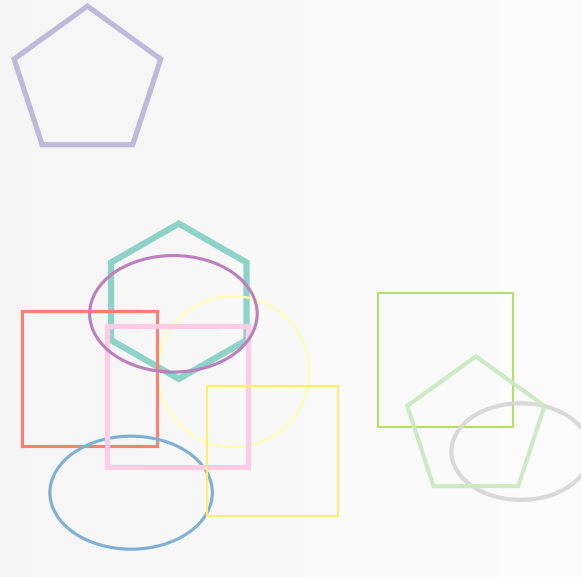[{"shape": "hexagon", "thickness": 3, "radius": 0.67, "center": [0.308, 0.477]}, {"shape": "circle", "thickness": 1, "radius": 0.65, "center": [0.401, 0.356]}, {"shape": "pentagon", "thickness": 2.5, "radius": 0.66, "center": [0.15, 0.856]}, {"shape": "square", "thickness": 1.5, "radius": 0.58, "center": [0.154, 0.343]}, {"shape": "oval", "thickness": 1.5, "radius": 0.7, "center": [0.226, 0.146]}, {"shape": "square", "thickness": 1, "radius": 0.58, "center": [0.767, 0.376]}, {"shape": "square", "thickness": 2.5, "radius": 0.61, "center": [0.305, 0.312]}, {"shape": "oval", "thickness": 2, "radius": 0.6, "center": [0.896, 0.217]}, {"shape": "oval", "thickness": 1.5, "radius": 0.72, "center": [0.298, 0.456]}, {"shape": "pentagon", "thickness": 2, "radius": 0.62, "center": [0.819, 0.258]}, {"shape": "square", "thickness": 1, "radius": 0.56, "center": [0.469, 0.218]}]